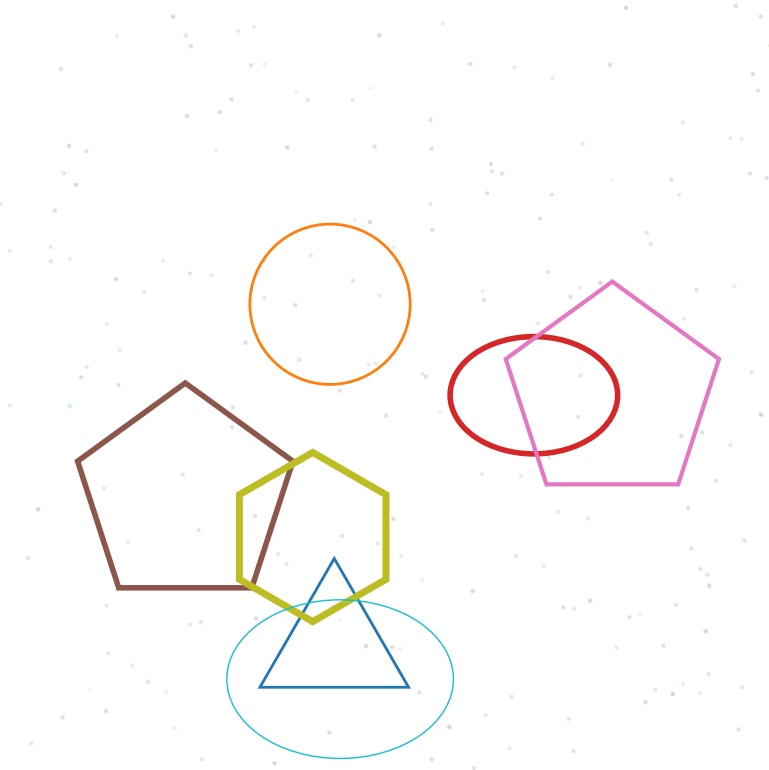[{"shape": "triangle", "thickness": 1, "radius": 0.56, "center": [0.434, 0.163]}, {"shape": "circle", "thickness": 1, "radius": 0.52, "center": [0.429, 0.605]}, {"shape": "oval", "thickness": 2, "radius": 0.54, "center": [0.693, 0.487]}, {"shape": "pentagon", "thickness": 2, "radius": 0.74, "center": [0.241, 0.356]}, {"shape": "pentagon", "thickness": 1.5, "radius": 0.73, "center": [0.795, 0.489]}, {"shape": "hexagon", "thickness": 2.5, "radius": 0.55, "center": [0.406, 0.303]}, {"shape": "oval", "thickness": 0.5, "radius": 0.74, "center": [0.442, 0.118]}]